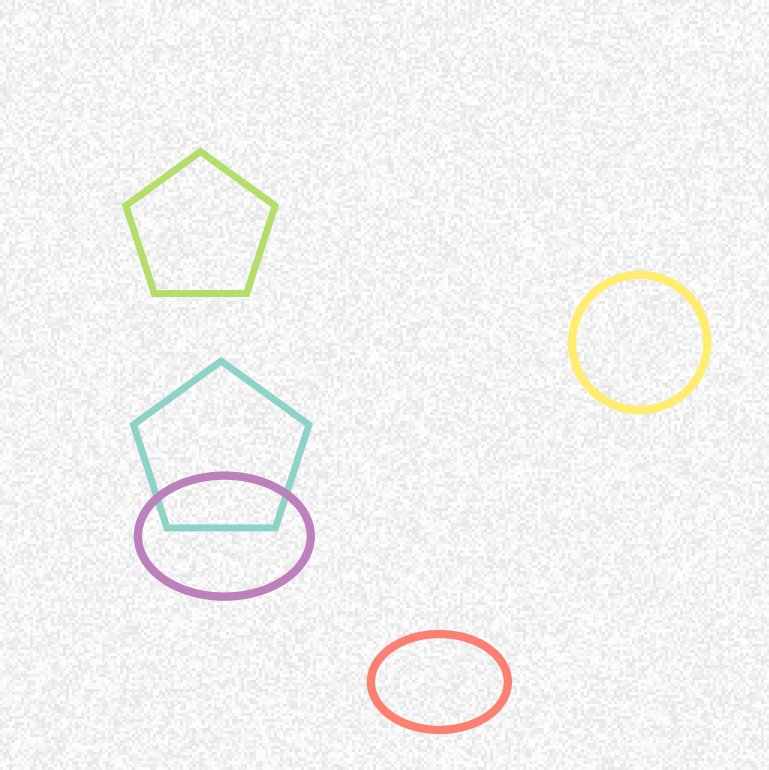[{"shape": "pentagon", "thickness": 2.5, "radius": 0.6, "center": [0.287, 0.411]}, {"shape": "oval", "thickness": 3, "radius": 0.44, "center": [0.571, 0.114]}, {"shape": "pentagon", "thickness": 2.5, "radius": 0.51, "center": [0.26, 0.701]}, {"shape": "oval", "thickness": 3, "radius": 0.56, "center": [0.291, 0.304]}, {"shape": "circle", "thickness": 3, "radius": 0.44, "center": [0.831, 0.555]}]